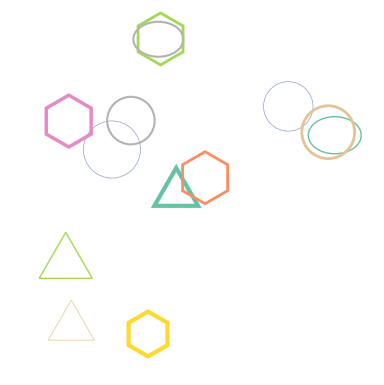[{"shape": "oval", "thickness": 1, "radius": 0.34, "center": [0.869, 0.649]}, {"shape": "triangle", "thickness": 3, "radius": 0.33, "center": [0.458, 0.498]}, {"shape": "hexagon", "thickness": 2, "radius": 0.34, "center": [0.533, 0.538]}, {"shape": "circle", "thickness": 0.5, "radius": 0.37, "center": [0.291, 0.612]}, {"shape": "circle", "thickness": 0.5, "radius": 0.32, "center": [0.749, 0.724]}, {"shape": "hexagon", "thickness": 2.5, "radius": 0.34, "center": [0.179, 0.685]}, {"shape": "triangle", "thickness": 1, "radius": 0.4, "center": [0.171, 0.317]}, {"shape": "hexagon", "thickness": 2, "radius": 0.34, "center": [0.417, 0.899]}, {"shape": "hexagon", "thickness": 3, "radius": 0.29, "center": [0.385, 0.133]}, {"shape": "circle", "thickness": 2, "radius": 0.34, "center": [0.853, 0.657]}, {"shape": "triangle", "thickness": 0.5, "radius": 0.35, "center": [0.185, 0.151]}, {"shape": "oval", "thickness": 1.5, "radius": 0.32, "center": [0.411, 0.898]}, {"shape": "circle", "thickness": 1.5, "radius": 0.31, "center": [0.34, 0.687]}]